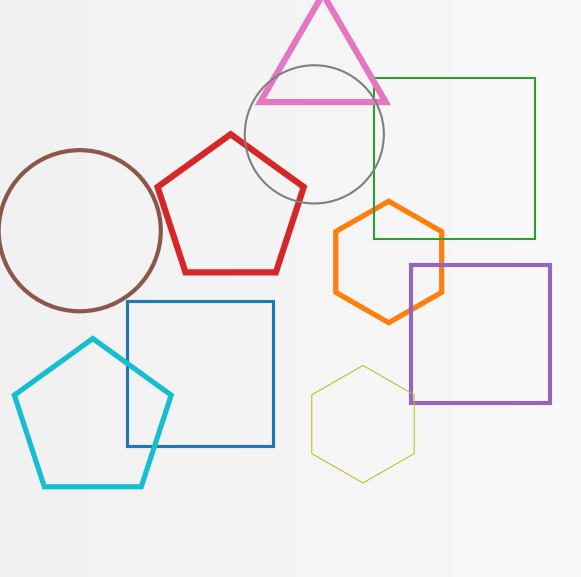[{"shape": "square", "thickness": 1.5, "radius": 0.63, "center": [0.345, 0.352]}, {"shape": "hexagon", "thickness": 2.5, "radius": 0.53, "center": [0.669, 0.546]}, {"shape": "square", "thickness": 1, "radius": 0.69, "center": [0.782, 0.724]}, {"shape": "pentagon", "thickness": 3, "radius": 0.66, "center": [0.397, 0.634]}, {"shape": "square", "thickness": 2, "radius": 0.6, "center": [0.826, 0.422]}, {"shape": "circle", "thickness": 2, "radius": 0.7, "center": [0.137, 0.6]}, {"shape": "triangle", "thickness": 3, "radius": 0.62, "center": [0.556, 0.885]}, {"shape": "circle", "thickness": 1, "radius": 0.6, "center": [0.541, 0.766]}, {"shape": "hexagon", "thickness": 0.5, "radius": 0.51, "center": [0.624, 0.265]}, {"shape": "pentagon", "thickness": 2.5, "radius": 0.71, "center": [0.16, 0.271]}]